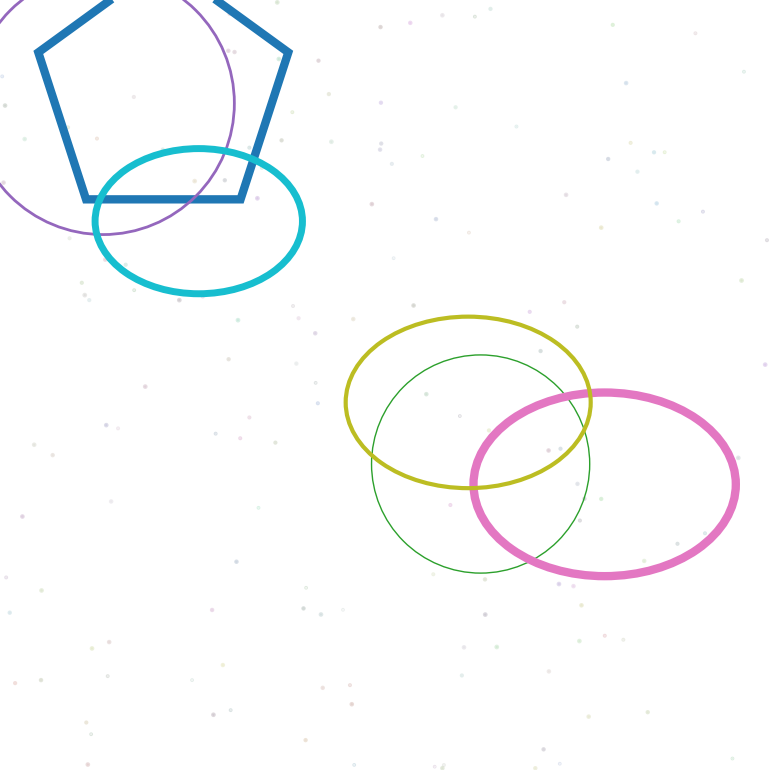[{"shape": "pentagon", "thickness": 3, "radius": 0.85, "center": [0.212, 0.879]}, {"shape": "circle", "thickness": 0.5, "radius": 0.71, "center": [0.624, 0.397]}, {"shape": "circle", "thickness": 1, "radius": 0.85, "center": [0.134, 0.866]}, {"shape": "oval", "thickness": 3, "radius": 0.85, "center": [0.785, 0.371]}, {"shape": "oval", "thickness": 1.5, "radius": 0.8, "center": [0.608, 0.477]}, {"shape": "oval", "thickness": 2.5, "radius": 0.67, "center": [0.258, 0.713]}]